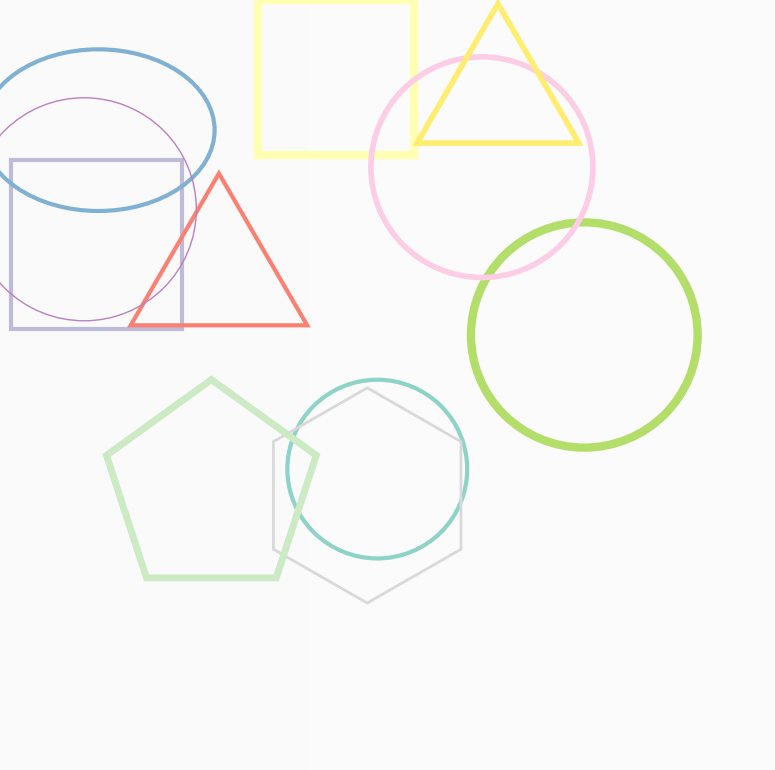[{"shape": "circle", "thickness": 1.5, "radius": 0.58, "center": [0.487, 0.391]}, {"shape": "square", "thickness": 3, "radius": 0.5, "center": [0.434, 0.9]}, {"shape": "square", "thickness": 1.5, "radius": 0.55, "center": [0.125, 0.683]}, {"shape": "triangle", "thickness": 1.5, "radius": 0.66, "center": [0.282, 0.643]}, {"shape": "oval", "thickness": 1.5, "radius": 0.75, "center": [0.127, 0.831]}, {"shape": "circle", "thickness": 3, "radius": 0.73, "center": [0.754, 0.565]}, {"shape": "circle", "thickness": 2, "radius": 0.72, "center": [0.622, 0.783]}, {"shape": "hexagon", "thickness": 1, "radius": 0.7, "center": [0.474, 0.357]}, {"shape": "circle", "thickness": 0.5, "radius": 0.72, "center": [0.109, 0.728]}, {"shape": "pentagon", "thickness": 2.5, "radius": 0.71, "center": [0.273, 0.365]}, {"shape": "triangle", "thickness": 2, "radius": 0.6, "center": [0.643, 0.875]}]